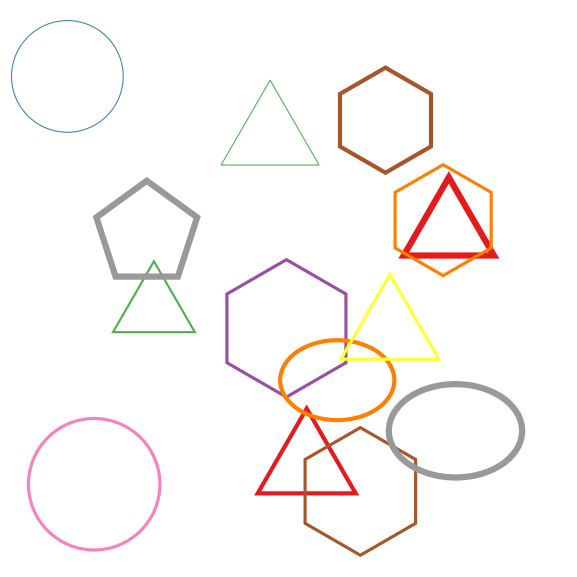[{"shape": "triangle", "thickness": 2, "radius": 0.49, "center": [0.531, 0.194]}, {"shape": "triangle", "thickness": 3, "radius": 0.45, "center": [0.777, 0.602]}, {"shape": "circle", "thickness": 0.5, "radius": 0.48, "center": [0.117, 0.867]}, {"shape": "triangle", "thickness": 0.5, "radius": 0.49, "center": [0.468, 0.762]}, {"shape": "triangle", "thickness": 1, "radius": 0.41, "center": [0.267, 0.465]}, {"shape": "hexagon", "thickness": 1.5, "radius": 0.59, "center": [0.496, 0.431]}, {"shape": "oval", "thickness": 2, "radius": 0.49, "center": [0.584, 0.341]}, {"shape": "hexagon", "thickness": 1.5, "radius": 0.48, "center": [0.767, 0.618]}, {"shape": "triangle", "thickness": 1.5, "radius": 0.49, "center": [0.675, 0.426]}, {"shape": "hexagon", "thickness": 1.5, "radius": 0.55, "center": [0.624, 0.148]}, {"shape": "hexagon", "thickness": 2, "radius": 0.45, "center": [0.667, 0.791]}, {"shape": "circle", "thickness": 1.5, "radius": 0.57, "center": [0.163, 0.161]}, {"shape": "pentagon", "thickness": 3, "radius": 0.46, "center": [0.254, 0.594]}, {"shape": "oval", "thickness": 3, "radius": 0.58, "center": [0.789, 0.253]}]